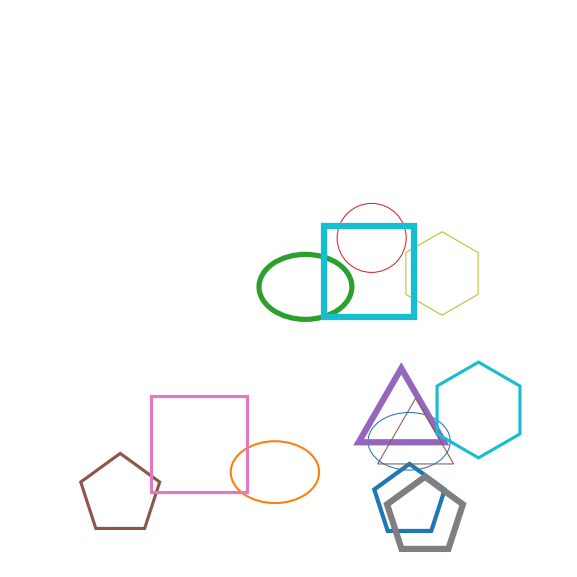[{"shape": "oval", "thickness": 0.5, "radius": 0.36, "center": [0.709, 0.235]}, {"shape": "pentagon", "thickness": 2, "radius": 0.32, "center": [0.709, 0.132]}, {"shape": "oval", "thickness": 1, "radius": 0.38, "center": [0.476, 0.182]}, {"shape": "oval", "thickness": 2.5, "radius": 0.4, "center": [0.529, 0.502]}, {"shape": "circle", "thickness": 0.5, "radius": 0.3, "center": [0.644, 0.587]}, {"shape": "triangle", "thickness": 3, "radius": 0.43, "center": [0.695, 0.276]}, {"shape": "triangle", "thickness": 0.5, "radius": 0.38, "center": [0.72, 0.234]}, {"shape": "pentagon", "thickness": 1.5, "radius": 0.36, "center": [0.208, 0.142]}, {"shape": "square", "thickness": 1.5, "radius": 0.42, "center": [0.344, 0.23]}, {"shape": "pentagon", "thickness": 3, "radius": 0.35, "center": [0.736, 0.104]}, {"shape": "hexagon", "thickness": 0.5, "radius": 0.36, "center": [0.765, 0.526]}, {"shape": "square", "thickness": 3, "radius": 0.39, "center": [0.639, 0.529]}, {"shape": "hexagon", "thickness": 1.5, "radius": 0.41, "center": [0.829, 0.289]}]